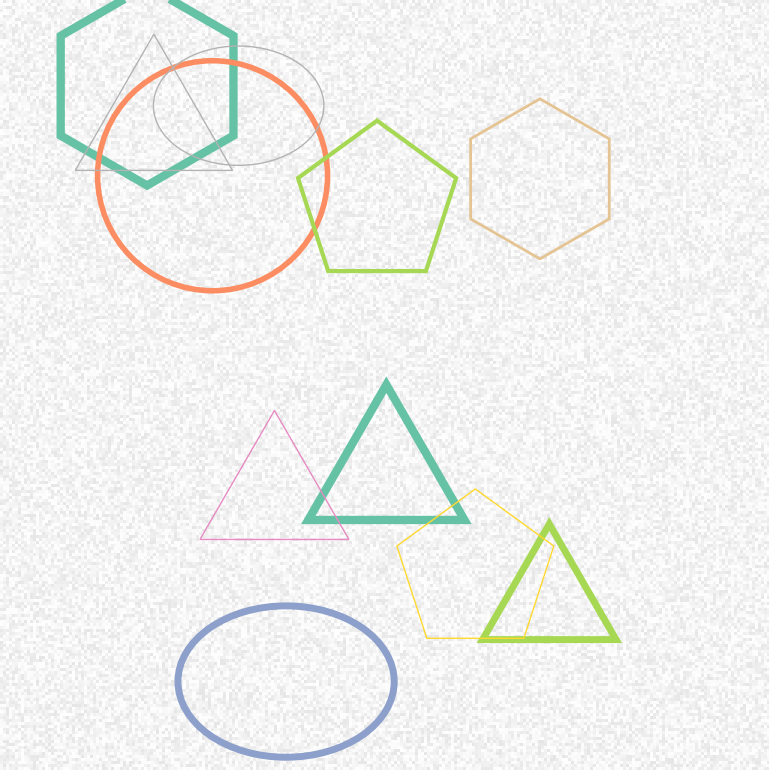[{"shape": "hexagon", "thickness": 3, "radius": 0.65, "center": [0.191, 0.889]}, {"shape": "triangle", "thickness": 3, "radius": 0.59, "center": [0.502, 0.383]}, {"shape": "circle", "thickness": 2, "radius": 0.75, "center": [0.276, 0.772]}, {"shape": "oval", "thickness": 2.5, "radius": 0.7, "center": [0.372, 0.115]}, {"shape": "triangle", "thickness": 0.5, "radius": 0.56, "center": [0.356, 0.355]}, {"shape": "triangle", "thickness": 2.5, "radius": 0.5, "center": [0.713, 0.219]}, {"shape": "pentagon", "thickness": 1.5, "radius": 0.54, "center": [0.49, 0.735]}, {"shape": "pentagon", "thickness": 0.5, "radius": 0.54, "center": [0.617, 0.258]}, {"shape": "hexagon", "thickness": 1, "radius": 0.52, "center": [0.701, 0.768]}, {"shape": "triangle", "thickness": 0.5, "radius": 0.59, "center": [0.2, 0.838]}, {"shape": "oval", "thickness": 0.5, "radius": 0.55, "center": [0.31, 0.863]}]